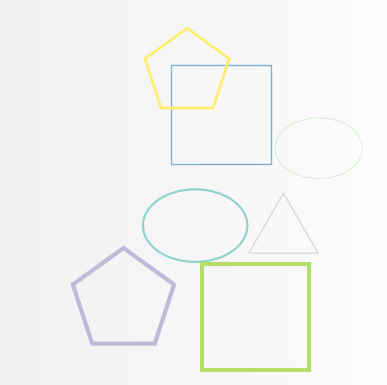[{"shape": "oval", "thickness": 1.5, "radius": 0.67, "center": [0.504, 0.414]}, {"shape": "pentagon", "thickness": 3, "radius": 0.69, "center": [0.319, 0.219]}, {"shape": "square", "thickness": 1, "radius": 0.65, "center": [0.569, 0.702]}, {"shape": "square", "thickness": 3, "radius": 0.69, "center": [0.659, 0.176]}, {"shape": "triangle", "thickness": 1, "radius": 0.52, "center": [0.732, 0.394]}, {"shape": "oval", "thickness": 0.5, "radius": 0.56, "center": [0.822, 0.615]}, {"shape": "pentagon", "thickness": 2, "radius": 0.57, "center": [0.483, 0.812]}]